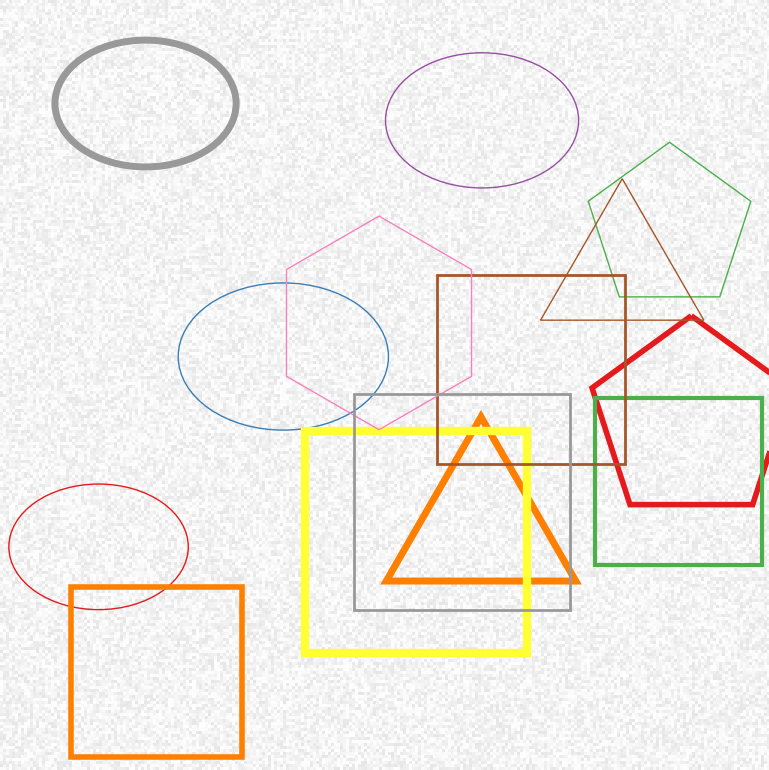[{"shape": "pentagon", "thickness": 2, "radius": 0.68, "center": [0.898, 0.454]}, {"shape": "oval", "thickness": 0.5, "radius": 0.58, "center": [0.128, 0.29]}, {"shape": "oval", "thickness": 0.5, "radius": 0.68, "center": [0.368, 0.537]}, {"shape": "square", "thickness": 1.5, "radius": 0.54, "center": [0.881, 0.375]}, {"shape": "pentagon", "thickness": 0.5, "radius": 0.56, "center": [0.87, 0.704]}, {"shape": "oval", "thickness": 0.5, "radius": 0.63, "center": [0.626, 0.844]}, {"shape": "square", "thickness": 2, "radius": 0.55, "center": [0.203, 0.127]}, {"shape": "triangle", "thickness": 2.5, "radius": 0.71, "center": [0.625, 0.316]}, {"shape": "square", "thickness": 3, "radius": 0.72, "center": [0.54, 0.296]}, {"shape": "triangle", "thickness": 0.5, "radius": 0.61, "center": [0.808, 0.645]}, {"shape": "square", "thickness": 1, "radius": 0.61, "center": [0.69, 0.52]}, {"shape": "hexagon", "thickness": 0.5, "radius": 0.69, "center": [0.492, 0.581]}, {"shape": "square", "thickness": 1, "radius": 0.7, "center": [0.6, 0.349]}, {"shape": "oval", "thickness": 2.5, "radius": 0.59, "center": [0.189, 0.866]}]